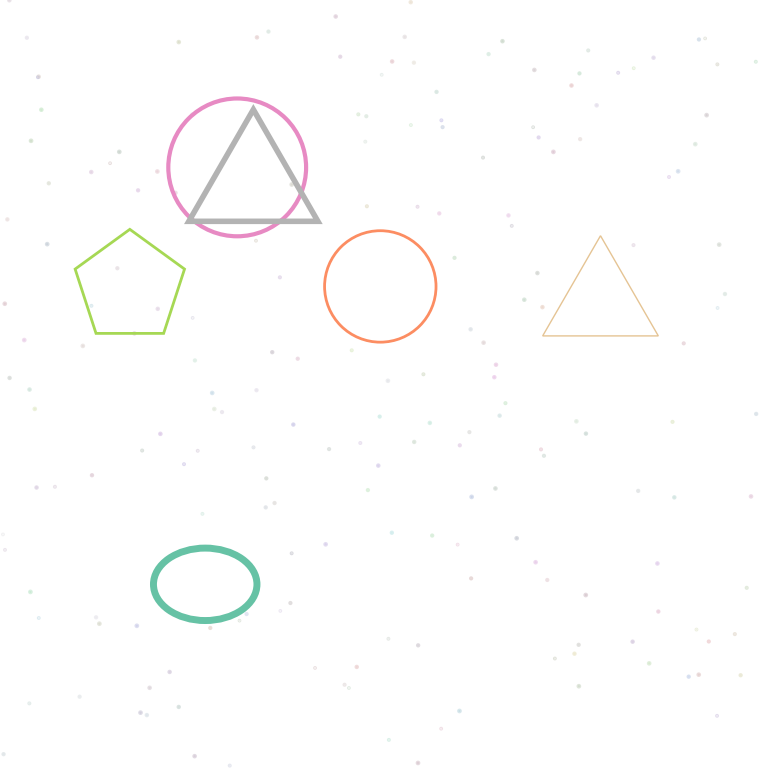[{"shape": "oval", "thickness": 2.5, "radius": 0.34, "center": [0.267, 0.241]}, {"shape": "circle", "thickness": 1, "radius": 0.36, "center": [0.494, 0.628]}, {"shape": "circle", "thickness": 1.5, "radius": 0.45, "center": [0.308, 0.783]}, {"shape": "pentagon", "thickness": 1, "radius": 0.37, "center": [0.169, 0.627]}, {"shape": "triangle", "thickness": 0.5, "radius": 0.43, "center": [0.78, 0.607]}, {"shape": "triangle", "thickness": 2, "radius": 0.48, "center": [0.329, 0.761]}]